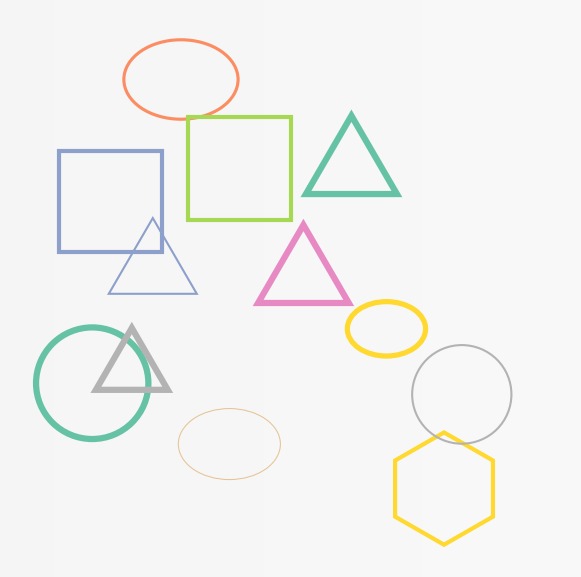[{"shape": "circle", "thickness": 3, "radius": 0.48, "center": [0.159, 0.336]}, {"shape": "triangle", "thickness": 3, "radius": 0.45, "center": [0.605, 0.708]}, {"shape": "oval", "thickness": 1.5, "radius": 0.49, "center": [0.311, 0.861]}, {"shape": "triangle", "thickness": 1, "radius": 0.44, "center": [0.263, 0.534]}, {"shape": "square", "thickness": 2, "radius": 0.44, "center": [0.19, 0.65]}, {"shape": "triangle", "thickness": 3, "radius": 0.45, "center": [0.522, 0.52]}, {"shape": "square", "thickness": 2, "radius": 0.44, "center": [0.413, 0.707]}, {"shape": "hexagon", "thickness": 2, "radius": 0.49, "center": [0.764, 0.153]}, {"shape": "oval", "thickness": 2.5, "radius": 0.34, "center": [0.665, 0.43]}, {"shape": "oval", "thickness": 0.5, "radius": 0.44, "center": [0.395, 0.23]}, {"shape": "circle", "thickness": 1, "radius": 0.43, "center": [0.794, 0.316]}, {"shape": "triangle", "thickness": 3, "radius": 0.36, "center": [0.227, 0.36]}]